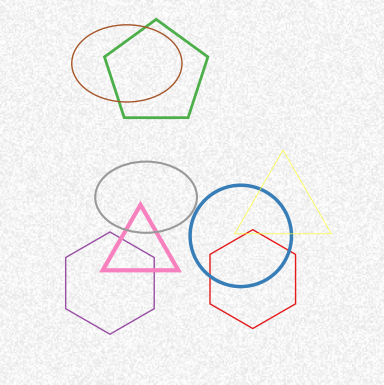[{"shape": "hexagon", "thickness": 1, "radius": 0.64, "center": [0.657, 0.275]}, {"shape": "circle", "thickness": 2.5, "radius": 0.66, "center": [0.625, 0.387]}, {"shape": "pentagon", "thickness": 2, "radius": 0.71, "center": [0.406, 0.809]}, {"shape": "hexagon", "thickness": 1, "radius": 0.66, "center": [0.286, 0.265]}, {"shape": "triangle", "thickness": 0.5, "radius": 0.73, "center": [0.735, 0.465]}, {"shape": "oval", "thickness": 1, "radius": 0.72, "center": [0.33, 0.835]}, {"shape": "triangle", "thickness": 3, "radius": 0.57, "center": [0.365, 0.355]}, {"shape": "oval", "thickness": 1.5, "radius": 0.66, "center": [0.379, 0.488]}]